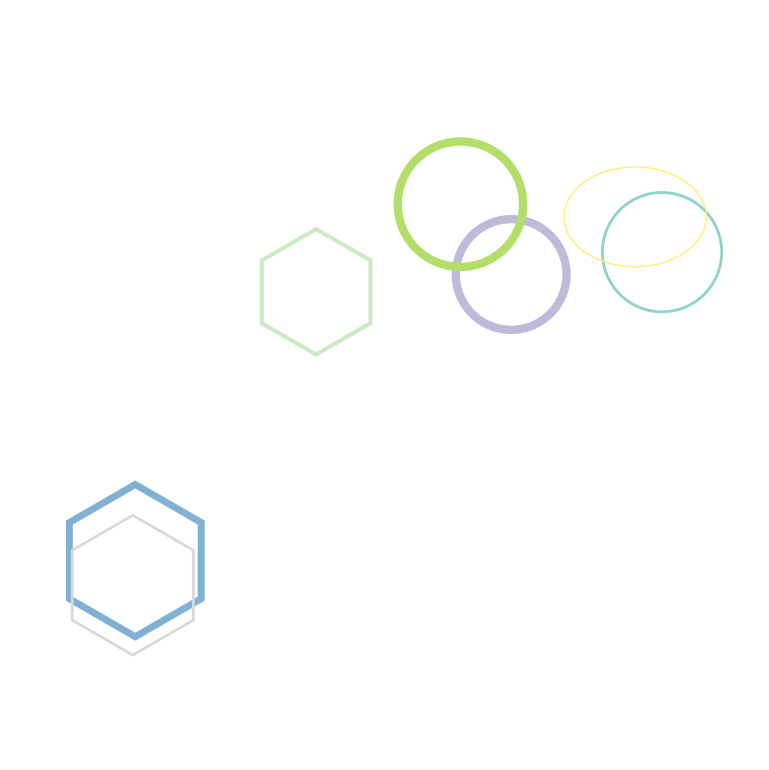[{"shape": "circle", "thickness": 1, "radius": 0.39, "center": [0.86, 0.673]}, {"shape": "circle", "thickness": 3, "radius": 0.36, "center": [0.664, 0.643]}, {"shape": "hexagon", "thickness": 2.5, "radius": 0.49, "center": [0.176, 0.272]}, {"shape": "circle", "thickness": 3, "radius": 0.41, "center": [0.598, 0.735]}, {"shape": "hexagon", "thickness": 1, "radius": 0.45, "center": [0.172, 0.24]}, {"shape": "hexagon", "thickness": 1.5, "radius": 0.41, "center": [0.411, 0.621]}, {"shape": "oval", "thickness": 0.5, "radius": 0.46, "center": [0.825, 0.718]}]